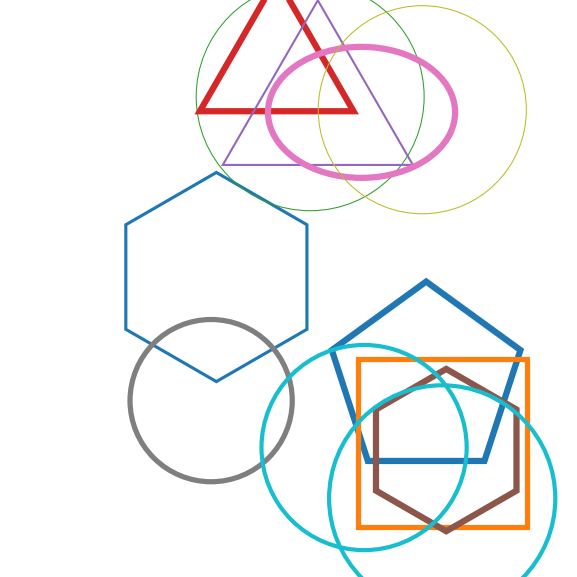[{"shape": "hexagon", "thickness": 1.5, "radius": 0.91, "center": [0.375, 0.519]}, {"shape": "pentagon", "thickness": 3, "radius": 0.86, "center": [0.738, 0.34]}, {"shape": "square", "thickness": 2.5, "radius": 0.73, "center": [0.766, 0.232]}, {"shape": "circle", "thickness": 0.5, "radius": 0.99, "center": [0.537, 0.832]}, {"shape": "triangle", "thickness": 3, "radius": 0.77, "center": [0.479, 0.883]}, {"shape": "triangle", "thickness": 1, "radius": 0.95, "center": [0.55, 0.809]}, {"shape": "hexagon", "thickness": 3, "radius": 0.7, "center": [0.773, 0.22]}, {"shape": "oval", "thickness": 3, "radius": 0.81, "center": [0.626, 0.805]}, {"shape": "circle", "thickness": 2.5, "radius": 0.7, "center": [0.366, 0.305]}, {"shape": "circle", "thickness": 0.5, "radius": 0.9, "center": [0.731, 0.809]}, {"shape": "circle", "thickness": 2, "radius": 0.89, "center": [0.63, 0.224]}, {"shape": "circle", "thickness": 2, "radius": 0.98, "center": [0.766, 0.136]}]